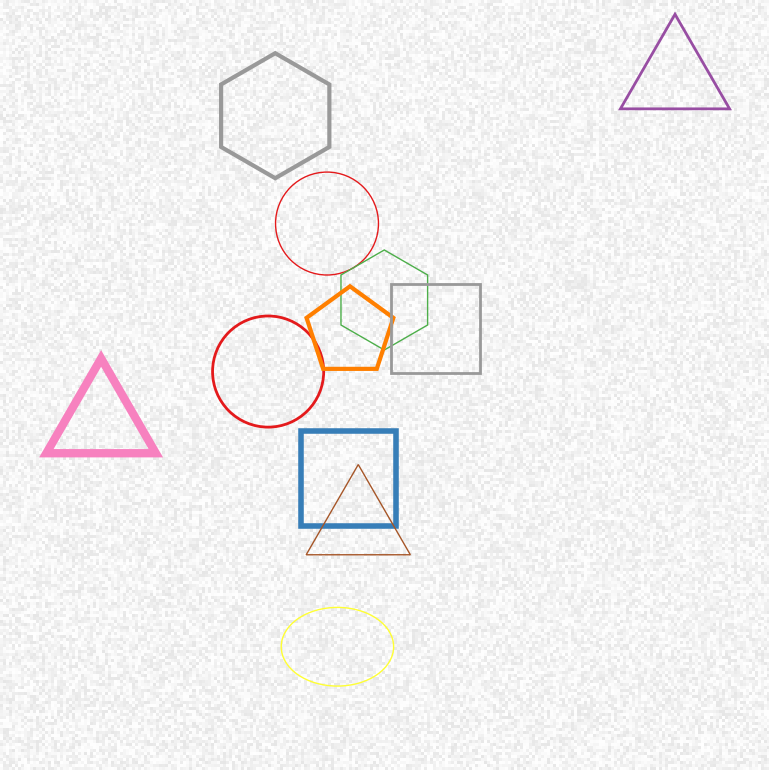[{"shape": "circle", "thickness": 1, "radius": 0.36, "center": [0.348, 0.517]}, {"shape": "circle", "thickness": 0.5, "radius": 0.33, "center": [0.425, 0.71]}, {"shape": "square", "thickness": 2, "radius": 0.31, "center": [0.453, 0.378]}, {"shape": "hexagon", "thickness": 0.5, "radius": 0.32, "center": [0.499, 0.61]}, {"shape": "triangle", "thickness": 1, "radius": 0.41, "center": [0.877, 0.9]}, {"shape": "pentagon", "thickness": 1.5, "radius": 0.3, "center": [0.455, 0.569]}, {"shape": "oval", "thickness": 0.5, "radius": 0.36, "center": [0.438, 0.16]}, {"shape": "triangle", "thickness": 0.5, "radius": 0.39, "center": [0.465, 0.319]}, {"shape": "triangle", "thickness": 3, "radius": 0.41, "center": [0.131, 0.452]}, {"shape": "hexagon", "thickness": 1.5, "radius": 0.41, "center": [0.357, 0.85]}, {"shape": "square", "thickness": 1, "radius": 0.29, "center": [0.565, 0.574]}]